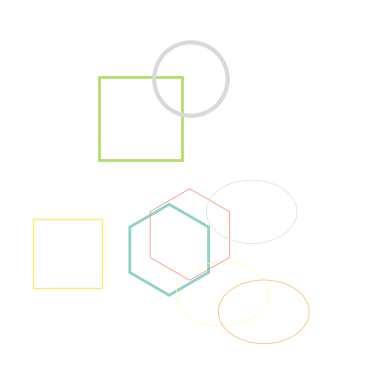[{"shape": "hexagon", "thickness": 2, "radius": 0.59, "center": [0.439, 0.351]}, {"shape": "oval", "thickness": 0.5, "radius": 0.59, "center": [0.577, 0.236]}, {"shape": "hexagon", "thickness": 0.5, "radius": 0.59, "center": [0.493, 0.391]}, {"shape": "oval", "thickness": 0.5, "radius": 0.59, "center": [0.685, 0.19]}, {"shape": "square", "thickness": 2, "radius": 0.54, "center": [0.365, 0.692]}, {"shape": "circle", "thickness": 3, "radius": 0.48, "center": [0.496, 0.795]}, {"shape": "oval", "thickness": 0.5, "radius": 0.59, "center": [0.654, 0.45]}, {"shape": "square", "thickness": 1, "radius": 0.45, "center": [0.176, 0.341]}]